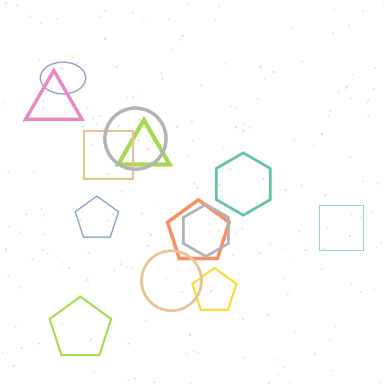[{"shape": "square", "thickness": 0.5, "radius": 0.29, "center": [0.886, 0.41]}, {"shape": "hexagon", "thickness": 2, "radius": 0.4, "center": [0.632, 0.522]}, {"shape": "pentagon", "thickness": 2.5, "radius": 0.42, "center": [0.515, 0.397]}, {"shape": "pentagon", "thickness": 1, "radius": 0.3, "center": [0.252, 0.432]}, {"shape": "oval", "thickness": 1, "radius": 0.29, "center": [0.164, 0.797]}, {"shape": "triangle", "thickness": 2.5, "radius": 0.42, "center": [0.14, 0.732]}, {"shape": "pentagon", "thickness": 1.5, "radius": 0.42, "center": [0.209, 0.146]}, {"shape": "triangle", "thickness": 3, "radius": 0.39, "center": [0.374, 0.611]}, {"shape": "pentagon", "thickness": 1.5, "radius": 0.3, "center": [0.557, 0.244]}, {"shape": "circle", "thickness": 2, "radius": 0.39, "center": [0.445, 0.271]}, {"shape": "square", "thickness": 1.5, "radius": 0.32, "center": [0.282, 0.598]}, {"shape": "hexagon", "thickness": 2, "radius": 0.34, "center": [0.535, 0.401]}, {"shape": "circle", "thickness": 2.5, "radius": 0.4, "center": [0.352, 0.64]}]